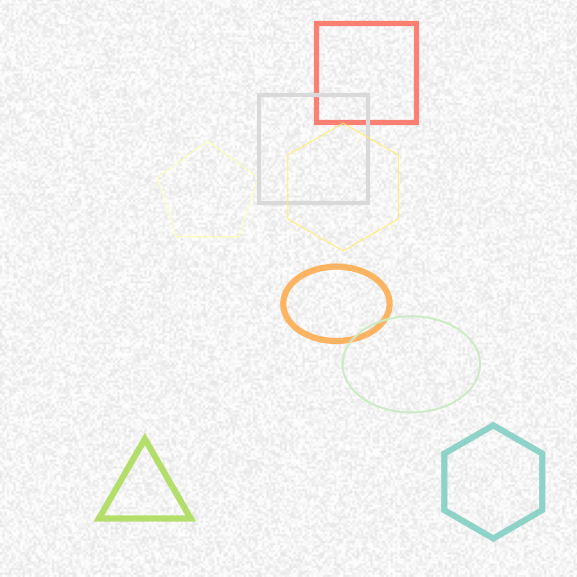[{"shape": "hexagon", "thickness": 3, "radius": 0.49, "center": [0.854, 0.165]}, {"shape": "pentagon", "thickness": 0.5, "radius": 0.46, "center": [0.36, 0.663]}, {"shape": "square", "thickness": 2.5, "radius": 0.43, "center": [0.634, 0.874]}, {"shape": "oval", "thickness": 3, "radius": 0.46, "center": [0.583, 0.473]}, {"shape": "triangle", "thickness": 3, "radius": 0.46, "center": [0.251, 0.147]}, {"shape": "square", "thickness": 2, "radius": 0.47, "center": [0.543, 0.741]}, {"shape": "oval", "thickness": 1, "radius": 0.59, "center": [0.712, 0.368]}, {"shape": "hexagon", "thickness": 0.5, "radius": 0.55, "center": [0.594, 0.675]}]